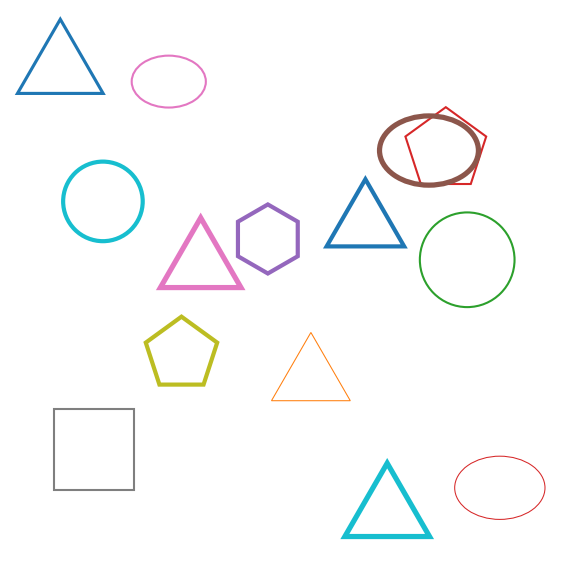[{"shape": "triangle", "thickness": 1.5, "radius": 0.43, "center": [0.104, 0.88]}, {"shape": "triangle", "thickness": 2, "radius": 0.39, "center": [0.633, 0.611]}, {"shape": "triangle", "thickness": 0.5, "radius": 0.39, "center": [0.538, 0.345]}, {"shape": "circle", "thickness": 1, "radius": 0.41, "center": [0.809, 0.549]}, {"shape": "pentagon", "thickness": 1, "radius": 0.37, "center": [0.772, 0.74]}, {"shape": "oval", "thickness": 0.5, "radius": 0.39, "center": [0.866, 0.154]}, {"shape": "hexagon", "thickness": 2, "radius": 0.3, "center": [0.464, 0.585]}, {"shape": "oval", "thickness": 2.5, "radius": 0.43, "center": [0.743, 0.738]}, {"shape": "triangle", "thickness": 2.5, "radius": 0.4, "center": [0.348, 0.541]}, {"shape": "oval", "thickness": 1, "radius": 0.32, "center": [0.292, 0.858]}, {"shape": "square", "thickness": 1, "radius": 0.35, "center": [0.162, 0.221]}, {"shape": "pentagon", "thickness": 2, "radius": 0.33, "center": [0.314, 0.386]}, {"shape": "circle", "thickness": 2, "radius": 0.34, "center": [0.178, 0.65]}, {"shape": "triangle", "thickness": 2.5, "radius": 0.42, "center": [0.67, 0.112]}]